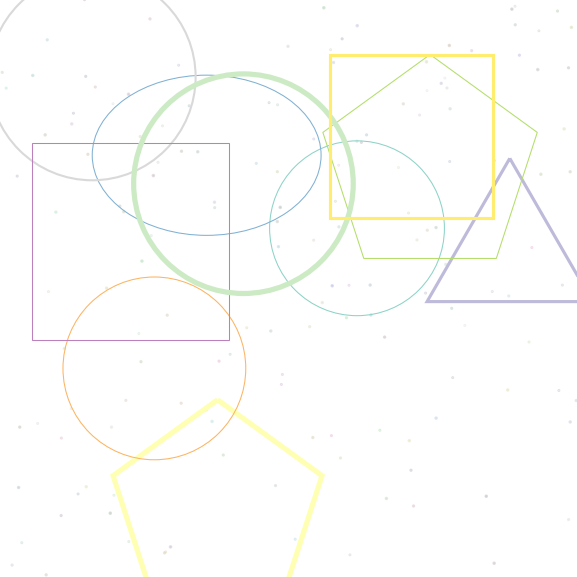[{"shape": "circle", "thickness": 0.5, "radius": 0.76, "center": [0.618, 0.604]}, {"shape": "pentagon", "thickness": 2.5, "radius": 0.95, "center": [0.377, 0.117]}, {"shape": "triangle", "thickness": 1.5, "radius": 0.83, "center": [0.883, 0.56]}, {"shape": "oval", "thickness": 0.5, "radius": 0.99, "center": [0.358, 0.73]}, {"shape": "circle", "thickness": 0.5, "radius": 0.79, "center": [0.267, 0.361]}, {"shape": "pentagon", "thickness": 0.5, "radius": 0.98, "center": [0.745, 0.71]}, {"shape": "circle", "thickness": 1, "radius": 0.89, "center": [0.16, 0.866]}, {"shape": "square", "thickness": 0.5, "radius": 0.85, "center": [0.225, 0.58]}, {"shape": "circle", "thickness": 2.5, "radius": 0.95, "center": [0.422, 0.681]}, {"shape": "square", "thickness": 1.5, "radius": 0.71, "center": [0.713, 0.763]}]